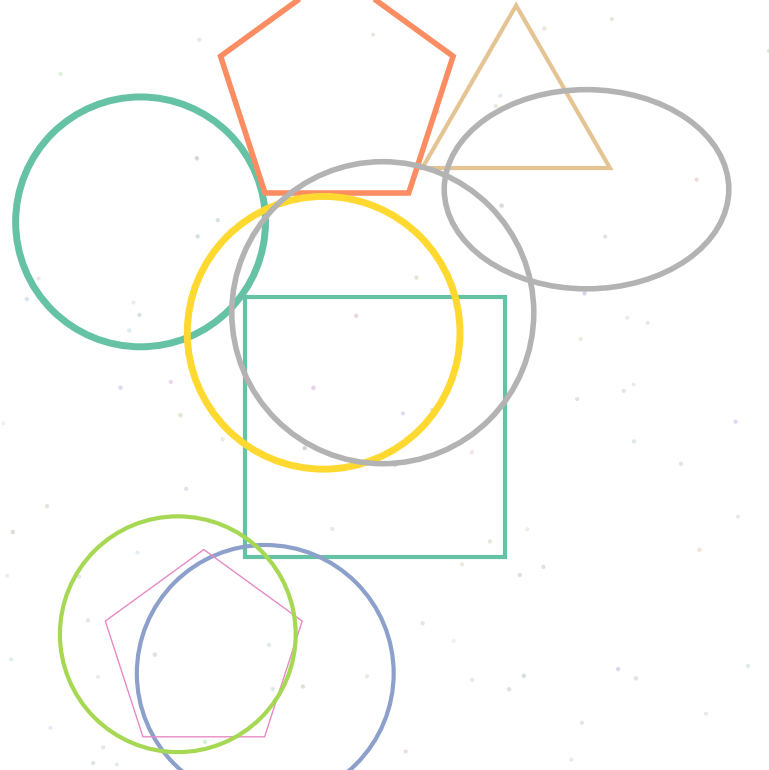[{"shape": "circle", "thickness": 2.5, "radius": 0.81, "center": [0.183, 0.712]}, {"shape": "square", "thickness": 1.5, "radius": 0.84, "center": [0.487, 0.446]}, {"shape": "pentagon", "thickness": 2, "radius": 0.79, "center": [0.437, 0.878]}, {"shape": "circle", "thickness": 1.5, "radius": 0.83, "center": [0.344, 0.125]}, {"shape": "pentagon", "thickness": 0.5, "radius": 0.67, "center": [0.265, 0.152]}, {"shape": "circle", "thickness": 1.5, "radius": 0.77, "center": [0.231, 0.176]}, {"shape": "circle", "thickness": 2.5, "radius": 0.89, "center": [0.42, 0.568]}, {"shape": "triangle", "thickness": 1.5, "radius": 0.7, "center": [0.67, 0.852]}, {"shape": "circle", "thickness": 2, "radius": 0.98, "center": [0.497, 0.594]}, {"shape": "oval", "thickness": 2, "radius": 0.92, "center": [0.762, 0.754]}]